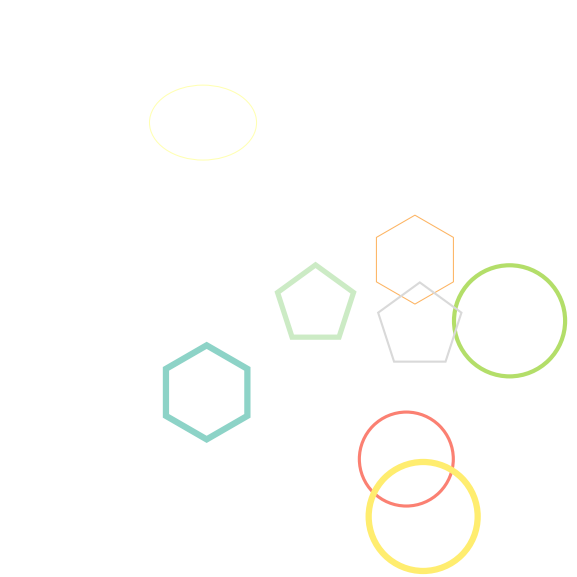[{"shape": "hexagon", "thickness": 3, "radius": 0.41, "center": [0.358, 0.32]}, {"shape": "oval", "thickness": 0.5, "radius": 0.46, "center": [0.352, 0.787]}, {"shape": "circle", "thickness": 1.5, "radius": 0.41, "center": [0.704, 0.204]}, {"shape": "hexagon", "thickness": 0.5, "radius": 0.38, "center": [0.718, 0.55]}, {"shape": "circle", "thickness": 2, "radius": 0.48, "center": [0.882, 0.444]}, {"shape": "pentagon", "thickness": 1, "radius": 0.38, "center": [0.727, 0.434]}, {"shape": "pentagon", "thickness": 2.5, "radius": 0.35, "center": [0.546, 0.471]}, {"shape": "circle", "thickness": 3, "radius": 0.47, "center": [0.733, 0.105]}]